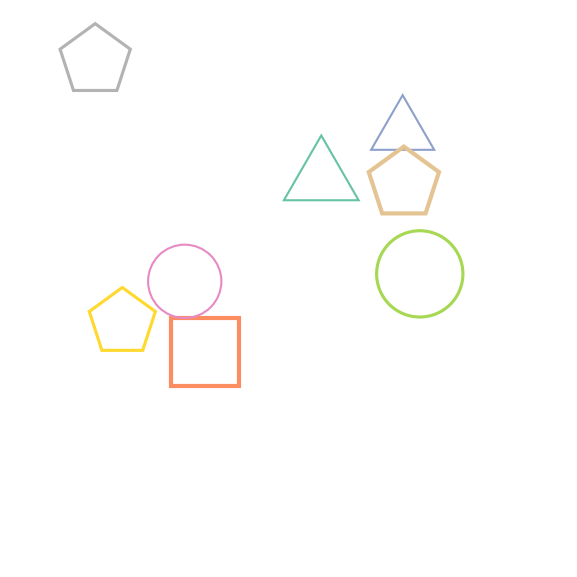[{"shape": "triangle", "thickness": 1, "radius": 0.37, "center": [0.556, 0.69]}, {"shape": "square", "thickness": 2, "radius": 0.3, "center": [0.355, 0.39]}, {"shape": "triangle", "thickness": 1, "radius": 0.32, "center": [0.697, 0.771]}, {"shape": "circle", "thickness": 1, "radius": 0.32, "center": [0.32, 0.512]}, {"shape": "circle", "thickness": 1.5, "radius": 0.37, "center": [0.727, 0.525]}, {"shape": "pentagon", "thickness": 1.5, "radius": 0.3, "center": [0.212, 0.441]}, {"shape": "pentagon", "thickness": 2, "radius": 0.32, "center": [0.699, 0.681]}, {"shape": "pentagon", "thickness": 1.5, "radius": 0.32, "center": [0.165, 0.894]}]